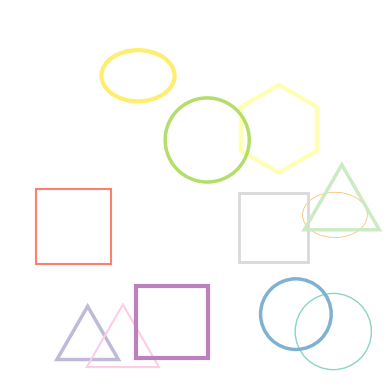[{"shape": "circle", "thickness": 1, "radius": 0.5, "center": [0.866, 0.139]}, {"shape": "hexagon", "thickness": 3, "radius": 0.57, "center": [0.724, 0.666]}, {"shape": "triangle", "thickness": 2.5, "radius": 0.46, "center": [0.228, 0.112]}, {"shape": "square", "thickness": 1.5, "radius": 0.49, "center": [0.191, 0.412]}, {"shape": "circle", "thickness": 2.5, "radius": 0.46, "center": [0.769, 0.184]}, {"shape": "oval", "thickness": 0.5, "radius": 0.42, "center": [0.87, 0.442]}, {"shape": "circle", "thickness": 2.5, "radius": 0.55, "center": [0.538, 0.636]}, {"shape": "triangle", "thickness": 1.5, "radius": 0.54, "center": [0.319, 0.101]}, {"shape": "square", "thickness": 2, "radius": 0.45, "center": [0.71, 0.408]}, {"shape": "square", "thickness": 3, "radius": 0.47, "center": [0.446, 0.162]}, {"shape": "triangle", "thickness": 2.5, "radius": 0.56, "center": [0.888, 0.459]}, {"shape": "oval", "thickness": 3, "radius": 0.47, "center": [0.358, 0.803]}]